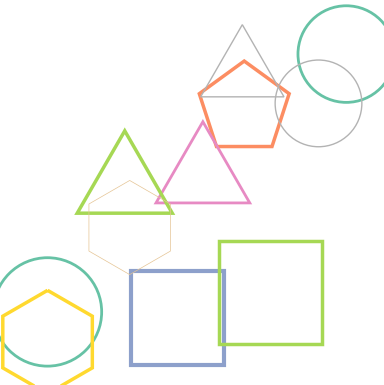[{"shape": "circle", "thickness": 2, "radius": 0.63, "center": [0.899, 0.86]}, {"shape": "circle", "thickness": 2, "radius": 0.7, "center": [0.123, 0.19]}, {"shape": "pentagon", "thickness": 2.5, "radius": 0.61, "center": [0.634, 0.719]}, {"shape": "square", "thickness": 3, "radius": 0.61, "center": [0.461, 0.174]}, {"shape": "triangle", "thickness": 2, "radius": 0.7, "center": [0.527, 0.543]}, {"shape": "triangle", "thickness": 2.5, "radius": 0.71, "center": [0.324, 0.518]}, {"shape": "square", "thickness": 2.5, "radius": 0.67, "center": [0.702, 0.24]}, {"shape": "hexagon", "thickness": 2.5, "radius": 0.67, "center": [0.124, 0.112]}, {"shape": "hexagon", "thickness": 0.5, "radius": 0.61, "center": [0.337, 0.409]}, {"shape": "circle", "thickness": 1, "radius": 0.56, "center": [0.827, 0.731]}, {"shape": "triangle", "thickness": 1, "radius": 0.62, "center": [0.629, 0.811]}]